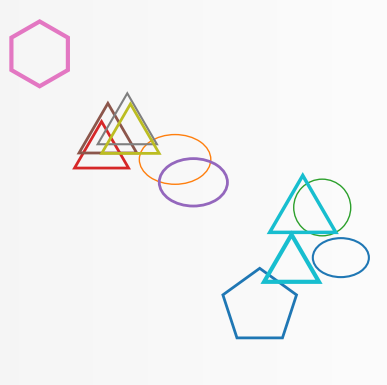[{"shape": "pentagon", "thickness": 2, "radius": 0.5, "center": [0.67, 0.203]}, {"shape": "oval", "thickness": 1.5, "radius": 0.36, "center": [0.88, 0.331]}, {"shape": "oval", "thickness": 1, "radius": 0.46, "center": [0.452, 0.586]}, {"shape": "circle", "thickness": 1, "radius": 0.37, "center": [0.832, 0.461]}, {"shape": "triangle", "thickness": 2, "radius": 0.4, "center": [0.262, 0.604]}, {"shape": "oval", "thickness": 2, "radius": 0.44, "center": [0.499, 0.526]}, {"shape": "triangle", "thickness": 2, "radius": 0.43, "center": [0.278, 0.646]}, {"shape": "hexagon", "thickness": 3, "radius": 0.42, "center": [0.102, 0.86]}, {"shape": "triangle", "thickness": 1.5, "radius": 0.44, "center": [0.328, 0.669]}, {"shape": "triangle", "thickness": 2, "radius": 0.43, "center": [0.337, 0.644]}, {"shape": "triangle", "thickness": 3, "radius": 0.41, "center": [0.752, 0.309]}, {"shape": "triangle", "thickness": 2.5, "radius": 0.49, "center": [0.781, 0.446]}]